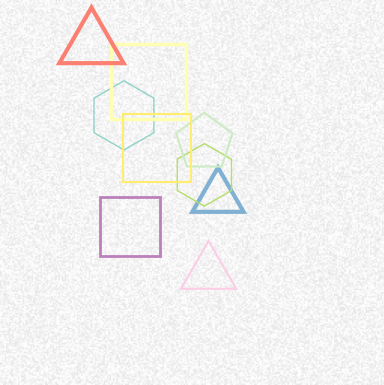[{"shape": "hexagon", "thickness": 1, "radius": 0.45, "center": [0.322, 0.7]}, {"shape": "square", "thickness": 2.5, "radius": 0.49, "center": [0.386, 0.789]}, {"shape": "triangle", "thickness": 3, "radius": 0.48, "center": [0.238, 0.884]}, {"shape": "triangle", "thickness": 3, "radius": 0.38, "center": [0.566, 0.488]}, {"shape": "hexagon", "thickness": 1, "radius": 0.41, "center": [0.531, 0.546]}, {"shape": "triangle", "thickness": 1.5, "radius": 0.41, "center": [0.542, 0.291]}, {"shape": "square", "thickness": 2, "radius": 0.38, "center": [0.338, 0.411]}, {"shape": "pentagon", "thickness": 1.5, "radius": 0.39, "center": [0.531, 0.63]}, {"shape": "square", "thickness": 1.5, "radius": 0.44, "center": [0.408, 0.615]}]